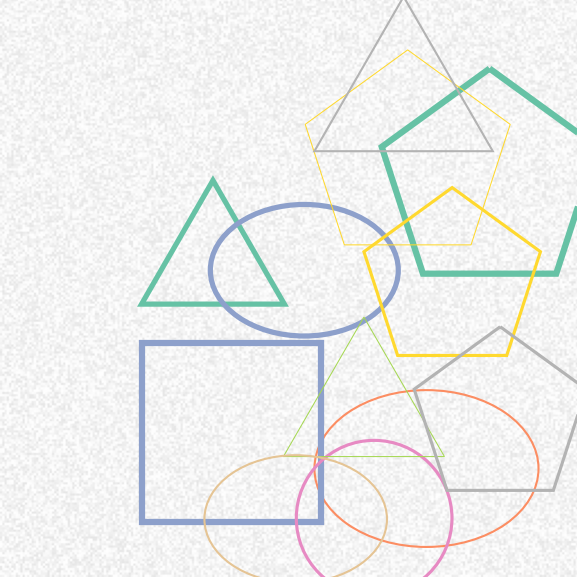[{"shape": "triangle", "thickness": 2.5, "radius": 0.71, "center": [0.369, 0.544]}, {"shape": "pentagon", "thickness": 3, "radius": 0.98, "center": [0.848, 0.684]}, {"shape": "oval", "thickness": 1, "radius": 0.97, "center": [0.738, 0.188]}, {"shape": "oval", "thickness": 2.5, "radius": 0.81, "center": [0.527, 0.531]}, {"shape": "square", "thickness": 3, "radius": 0.78, "center": [0.401, 0.25]}, {"shape": "circle", "thickness": 1.5, "radius": 0.67, "center": [0.648, 0.102]}, {"shape": "triangle", "thickness": 0.5, "radius": 0.8, "center": [0.63, 0.289]}, {"shape": "pentagon", "thickness": 0.5, "radius": 0.93, "center": [0.706, 0.726]}, {"shape": "pentagon", "thickness": 1.5, "radius": 0.8, "center": [0.783, 0.514]}, {"shape": "oval", "thickness": 1, "radius": 0.79, "center": [0.512, 0.1]}, {"shape": "pentagon", "thickness": 1.5, "radius": 0.78, "center": [0.866, 0.277]}, {"shape": "triangle", "thickness": 1, "radius": 0.89, "center": [0.699, 0.827]}]